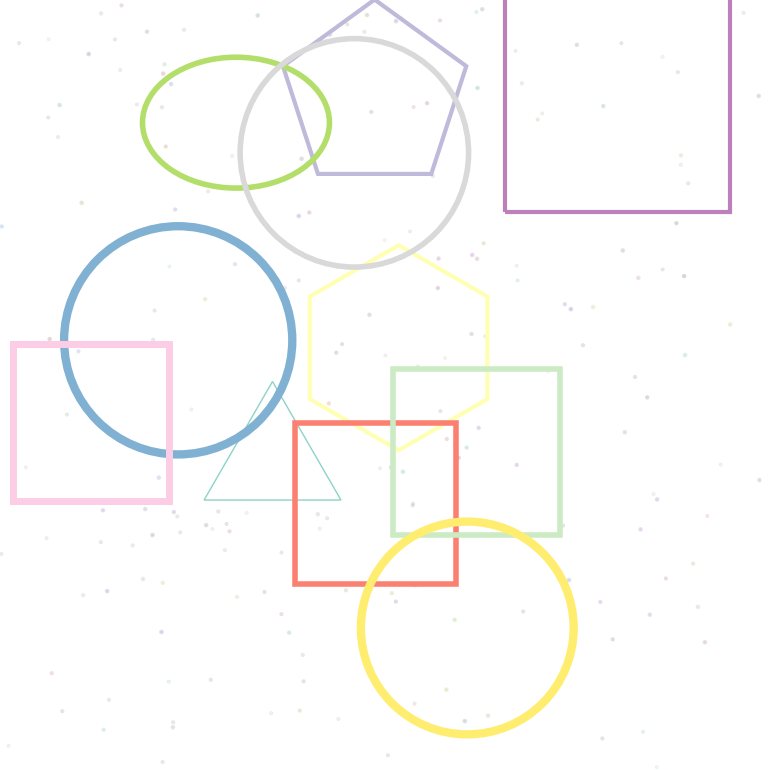[{"shape": "triangle", "thickness": 0.5, "radius": 0.51, "center": [0.354, 0.402]}, {"shape": "hexagon", "thickness": 1.5, "radius": 0.67, "center": [0.518, 0.548]}, {"shape": "pentagon", "thickness": 1.5, "radius": 0.63, "center": [0.487, 0.875]}, {"shape": "square", "thickness": 2, "radius": 0.52, "center": [0.488, 0.346]}, {"shape": "circle", "thickness": 3, "radius": 0.74, "center": [0.231, 0.558]}, {"shape": "oval", "thickness": 2, "radius": 0.61, "center": [0.306, 0.841]}, {"shape": "square", "thickness": 2.5, "radius": 0.51, "center": [0.118, 0.451]}, {"shape": "circle", "thickness": 2, "radius": 0.74, "center": [0.46, 0.801]}, {"shape": "square", "thickness": 1.5, "radius": 0.73, "center": [0.802, 0.871]}, {"shape": "square", "thickness": 2, "radius": 0.54, "center": [0.619, 0.413]}, {"shape": "circle", "thickness": 3, "radius": 0.69, "center": [0.607, 0.184]}]